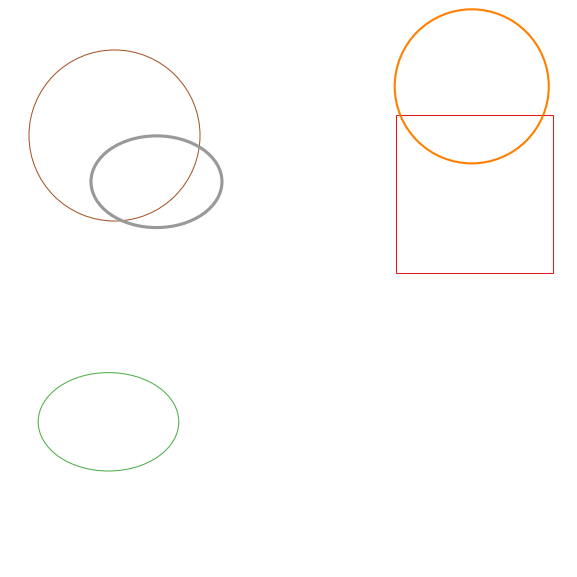[{"shape": "square", "thickness": 0.5, "radius": 0.68, "center": [0.822, 0.663]}, {"shape": "oval", "thickness": 0.5, "radius": 0.61, "center": [0.188, 0.269]}, {"shape": "circle", "thickness": 1, "radius": 0.67, "center": [0.817, 0.85]}, {"shape": "circle", "thickness": 0.5, "radius": 0.74, "center": [0.198, 0.765]}, {"shape": "oval", "thickness": 1.5, "radius": 0.57, "center": [0.271, 0.684]}]